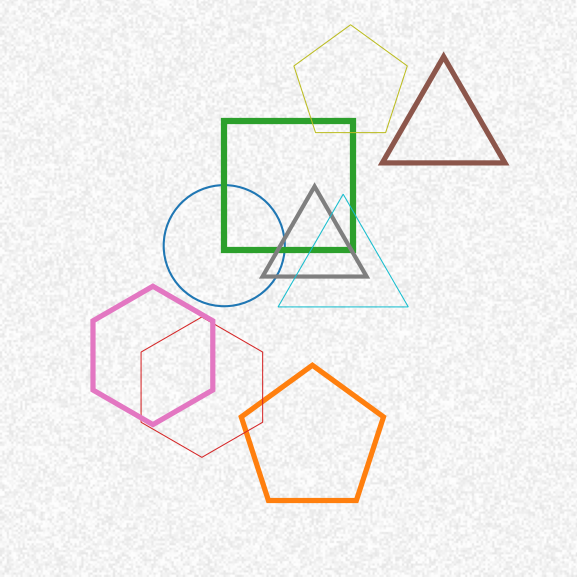[{"shape": "circle", "thickness": 1, "radius": 0.52, "center": [0.388, 0.574]}, {"shape": "pentagon", "thickness": 2.5, "radius": 0.65, "center": [0.541, 0.237]}, {"shape": "square", "thickness": 3, "radius": 0.56, "center": [0.499, 0.677]}, {"shape": "hexagon", "thickness": 0.5, "radius": 0.61, "center": [0.35, 0.329]}, {"shape": "triangle", "thickness": 2.5, "radius": 0.61, "center": [0.768, 0.778]}, {"shape": "hexagon", "thickness": 2.5, "radius": 0.6, "center": [0.265, 0.384]}, {"shape": "triangle", "thickness": 2, "radius": 0.52, "center": [0.545, 0.572]}, {"shape": "pentagon", "thickness": 0.5, "radius": 0.52, "center": [0.607, 0.853]}, {"shape": "triangle", "thickness": 0.5, "radius": 0.65, "center": [0.594, 0.533]}]